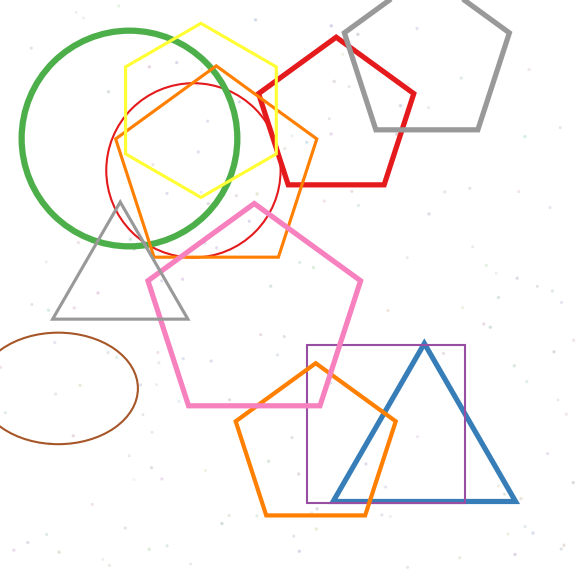[{"shape": "circle", "thickness": 1, "radius": 0.75, "center": [0.335, 0.704]}, {"shape": "pentagon", "thickness": 2.5, "radius": 0.71, "center": [0.582, 0.793]}, {"shape": "triangle", "thickness": 2.5, "radius": 0.91, "center": [0.735, 0.222]}, {"shape": "circle", "thickness": 3, "radius": 0.93, "center": [0.224, 0.759]}, {"shape": "square", "thickness": 1, "radius": 0.68, "center": [0.668, 0.265]}, {"shape": "pentagon", "thickness": 2, "radius": 0.73, "center": [0.547, 0.225]}, {"shape": "pentagon", "thickness": 1.5, "radius": 0.92, "center": [0.374, 0.702]}, {"shape": "hexagon", "thickness": 1.5, "radius": 0.75, "center": [0.348, 0.808]}, {"shape": "oval", "thickness": 1, "radius": 0.69, "center": [0.101, 0.327]}, {"shape": "pentagon", "thickness": 2.5, "radius": 0.97, "center": [0.44, 0.453]}, {"shape": "triangle", "thickness": 1.5, "radius": 0.68, "center": [0.208, 0.514]}, {"shape": "pentagon", "thickness": 2.5, "radius": 0.75, "center": [0.739, 0.896]}]